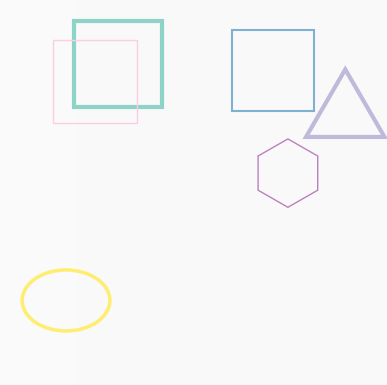[{"shape": "square", "thickness": 3, "radius": 0.56, "center": [0.305, 0.834]}, {"shape": "triangle", "thickness": 3, "radius": 0.58, "center": [0.891, 0.703]}, {"shape": "square", "thickness": 1.5, "radius": 0.53, "center": [0.704, 0.817]}, {"shape": "square", "thickness": 1, "radius": 0.54, "center": [0.246, 0.789]}, {"shape": "hexagon", "thickness": 1, "radius": 0.44, "center": [0.743, 0.55]}, {"shape": "oval", "thickness": 2.5, "radius": 0.57, "center": [0.17, 0.22]}]